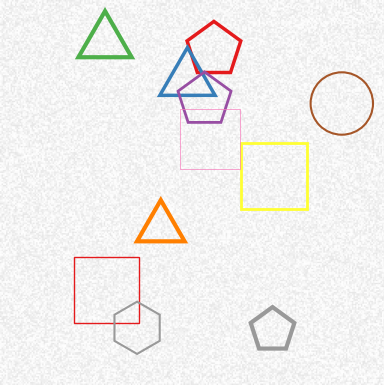[{"shape": "pentagon", "thickness": 2.5, "radius": 0.37, "center": [0.556, 0.871]}, {"shape": "square", "thickness": 1, "radius": 0.43, "center": [0.277, 0.247]}, {"shape": "triangle", "thickness": 2.5, "radius": 0.41, "center": [0.487, 0.794]}, {"shape": "triangle", "thickness": 3, "radius": 0.4, "center": [0.273, 0.891]}, {"shape": "pentagon", "thickness": 2, "radius": 0.36, "center": [0.531, 0.741]}, {"shape": "triangle", "thickness": 3, "radius": 0.36, "center": [0.418, 0.409]}, {"shape": "square", "thickness": 2, "radius": 0.43, "center": [0.712, 0.542]}, {"shape": "circle", "thickness": 1.5, "radius": 0.41, "center": [0.888, 0.731]}, {"shape": "square", "thickness": 0.5, "radius": 0.39, "center": [0.546, 0.64]}, {"shape": "hexagon", "thickness": 1.5, "radius": 0.34, "center": [0.356, 0.149]}, {"shape": "pentagon", "thickness": 3, "radius": 0.3, "center": [0.708, 0.143]}]